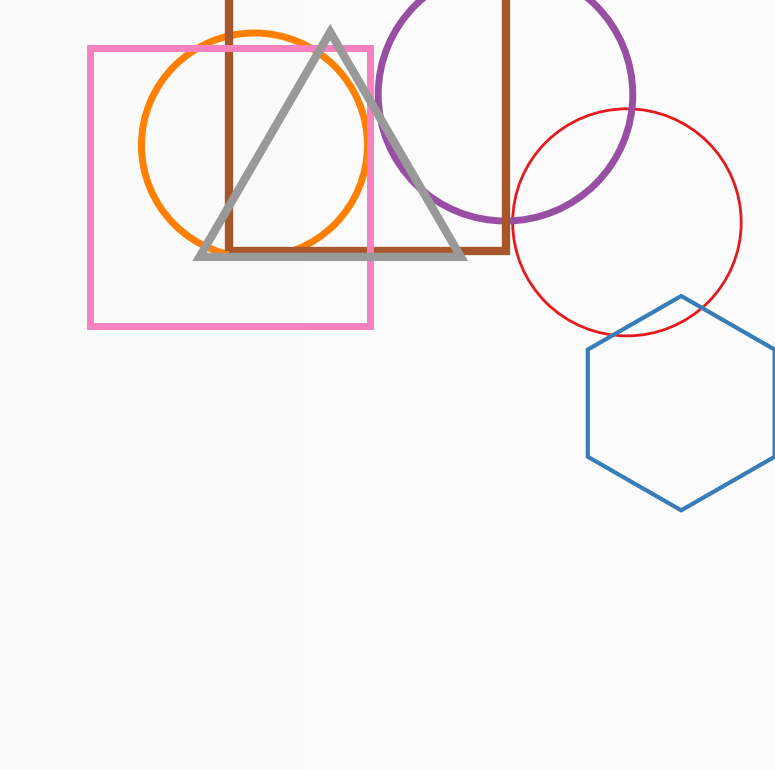[{"shape": "circle", "thickness": 1, "radius": 0.74, "center": [0.809, 0.711]}, {"shape": "hexagon", "thickness": 1.5, "radius": 0.7, "center": [0.879, 0.476]}, {"shape": "circle", "thickness": 2.5, "radius": 0.82, "center": [0.652, 0.877]}, {"shape": "circle", "thickness": 2.5, "radius": 0.73, "center": [0.328, 0.811]}, {"shape": "square", "thickness": 3, "radius": 0.89, "center": [0.475, 0.853]}, {"shape": "square", "thickness": 2.5, "radius": 0.9, "center": [0.297, 0.757]}, {"shape": "triangle", "thickness": 3, "radius": 0.97, "center": [0.426, 0.764]}]